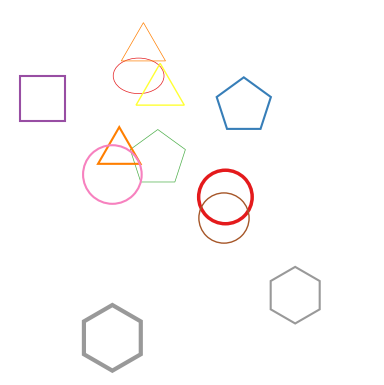[{"shape": "oval", "thickness": 0.5, "radius": 0.33, "center": [0.36, 0.803]}, {"shape": "circle", "thickness": 2.5, "radius": 0.35, "center": [0.586, 0.488]}, {"shape": "pentagon", "thickness": 1.5, "radius": 0.37, "center": [0.633, 0.725]}, {"shape": "pentagon", "thickness": 0.5, "radius": 0.38, "center": [0.41, 0.588]}, {"shape": "square", "thickness": 1.5, "radius": 0.29, "center": [0.11, 0.743]}, {"shape": "triangle", "thickness": 1.5, "radius": 0.32, "center": [0.31, 0.606]}, {"shape": "triangle", "thickness": 0.5, "radius": 0.33, "center": [0.372, 0.875]}, {"shape": "triangle", "thickness": 1, "radius": 0.36, "center": [0.416, 0.763]}, {"shape": "circle", "thickness": 1, "radius": 0.33, "center": [0.582, 0.434]}, {"shape": "circle", "thickness": 1.5, "radius": 0.38, "center": [0.292, 0.547]}, {"shape": "hexagon", "thickness": 3, "radius": 0.43, "center": [0.292, 0.122]}, {"shape": "hexagon", "thickness": 1.5, "radius": 0.37, "center": [0.767, 0.233]}]